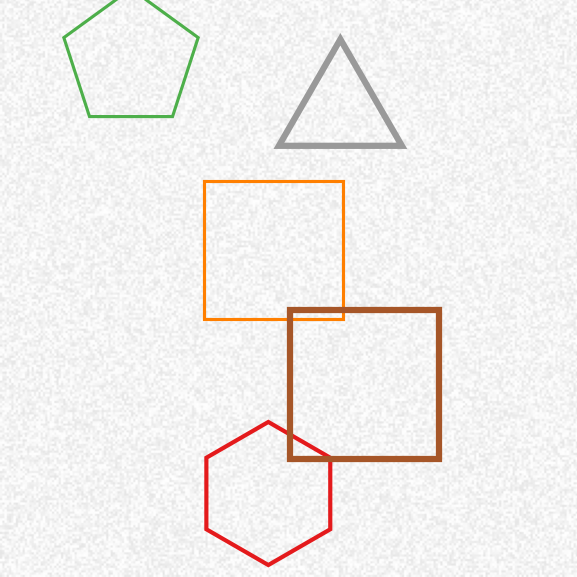[{"shape": "hexagon", "thickness": 2, "radius": 0.62, "center": [0.465, 0.145]}, {"shape": "pentagon", "thickness": 1.5, "radius": 0.61, "center": [0.227, 0.896]}, {"shape": "square", "thickness": 1.5, "radius": 0.6, "center": [0.474, 0.567]}, {"shape": "square", "thickness": 3, "radius": 0.65, "center": [0.631, 0.334]}, {"shape": "triangle", "thickness": 3, "radius": 0.61, "center": [0.589, 0.808]}]